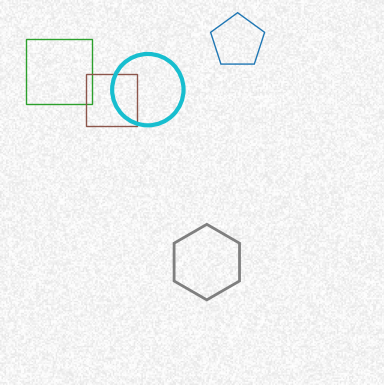[{"shape": "pentagon", "thickness": 1, "radius": 0.37, "center": [0.617, 0.893]}, {"shape": "square", "thickness": 1, "radius": 0.43, "center": [0.153, 0.814]}, {"shape": "square", "thickness": 1, "radius": 0.33, "center": [0.289, 0.74]}, {"shape": "hexagon", "thickness": 2, "radius": 0.49, "center": [0.537, 0.319]}, {"shape": "circle", "thickness": 3, "radius": 0.46, "center": [0.384, 0.767]}]